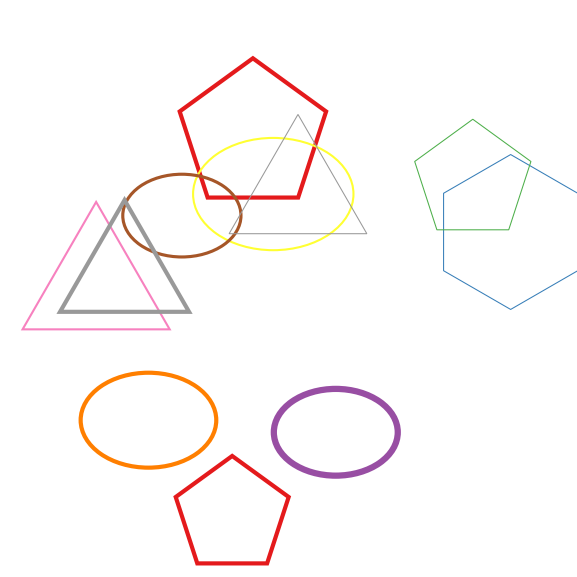[{"shape": "pentagon", "thickness": 2, "radius": 0.51, "center": [0.402, 0.107]}, {"shape": "pentagon", "thickness": 2, "radius": 0.67, "center": [0.438, 0.765]}, {"shape": "hexagon", "thickness": 0.5, "radius": 0.67, "center": [0.884, 0.597]}, {"shape": "pentagon", "thickness": 0.5, "radius": 0.53, "center": [0.819, 0.687]}, {"shape": "oval", "thickness": 3, "radius": 0.54, "center": [0.581, 0.251]}, {"shape": "oval", "thickness": 2, "radius": 0.59, "center": [0.257, 0.272]}, {"shape": "oval", "thickness": 1, "radius": 0.69, "center": [0.473, 0.663]}, {"shape": "oval", "thickness": 1.5, "radius": 0.51, "center": [0.315, 0.626]}, {"shape": "triangle", "thickness": 1, "radius": 0.74, "center": [0.166, 0.502]}, {"shape": "triangle", "thickness": 2, "radius": 0.64, "center": [0.216, 0.524]}, {"shape": "triangle", "thickness": 0.5, "radius": 0.69, "center": [0.516, 0.663]}]